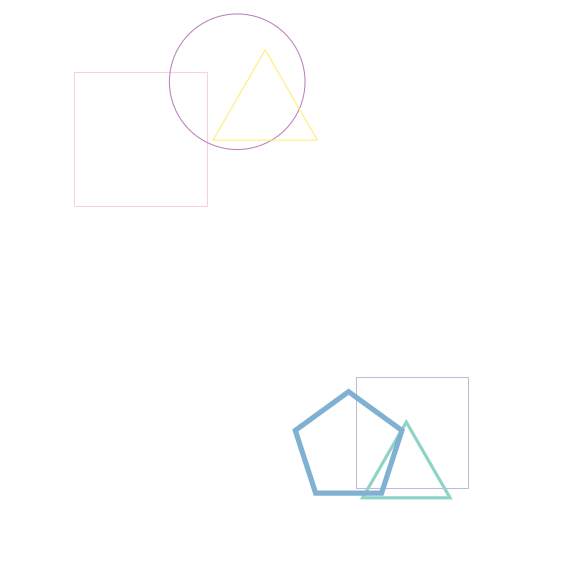[{"shape": "triangle", "thickness": 1.5, "radius": 0.44, "center": [0.704, 0.181]}, {"shape": "square", "thickness": 0.5, "radius": 0.48, "center": [0.714, 0.25]}, {"shape": "pentagon", "thickness": 2.5, "radius": 0.49, "center": [0.604, 0.224]}, {"shape": "square", "thickness": 0.5, "radius": 0.58, "center": [0.243, 0.759]}, {"shape": "circle", "thickness": 0.5, "radius": 0.59, "center": [0.411, 0.858]}, {"shape": "triangle", "thickness": 0.5, "radius": 0.52, "center": [0.459, 0.809]}]